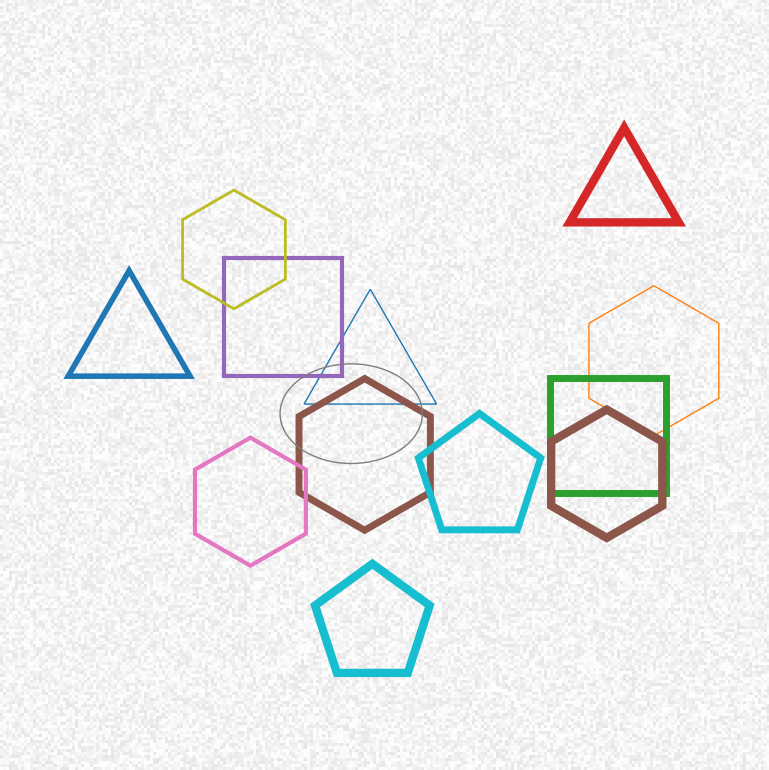[{"shape": "triangle", "thickness": 2, "radius": 0.46, "center": [0.168, 0.557]}, {"shape": "triangle", "thickness": 0.5, "radius": 0.5, "center": [0.481, 0.525]}, {"shape": "hexagon", "thickness": 0.5, "radius": 0.49, "center": [0.849, 0.531]}, {"shape": "square", "thickness": 2.5, "radius": 0.38, "center": [0.79, 0.434]}, {"shape": "triangle", "thickness": 3, "radius": 0.41, "center": [0.811, 0.752]}, {"shape": "square", "thickness": 1.5, "radius": 0.38, "center": [0.367, 0.588]}, {"shape": "hexagon", "thickness": 3, "radius": 0.42, "center": [0.788, 0.385]}, {"shape": "hexagon", "thickness": 2.5, "radius": 0.49, "center": [0.474, 0.41]}, {"shape": "hexagon", "thickness": 1.5, "radius": 0.42, "center": [0.325, 0.348]}, {"shape": "oval", "thickness": 0.5, "radius": 0.46, "center": [0.456, 0.463]}, {"shape": "hexagon", "thickness": 1, "radius": 0.39, "center": [0.304, 0.676]}, {"shape": "pentagon", "thickness": 3, "radius": 0.39, "center": [0.484, 0.189]}, {"shape": "pentagon", "thickness": 2.5, "radius": 0.42, "center": [0.623, 0.379]}]